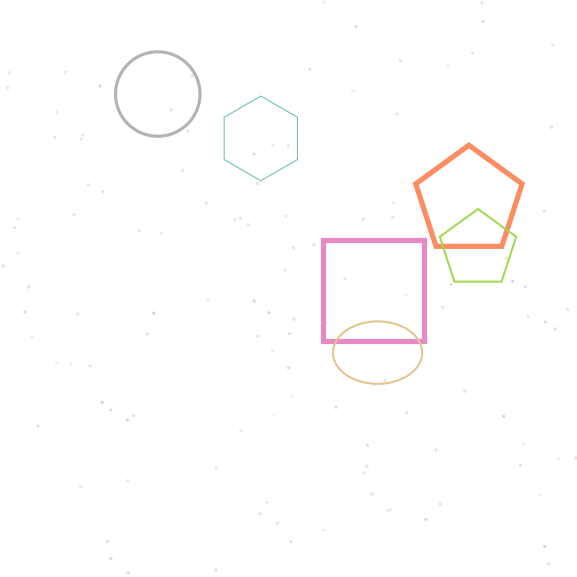[{"shape": "hexagon", "thickness": 0.5, "radius": 0.37, "center": [0.452, 0.76]}, {"shape": "pentagon", "thickness": 2.5, "radius": 0.48, "center": [0.812, 0.651]}, {"shape": "square", "thickness": 2.5, "radius": 0.44, "center": [0.647, 0.496]}, {"shape": "pentagon", "thickness": 1, "radius": 0.35, "center": [0.828, 0.568]}, {"shape": "oval", "thickness": 1, "radius": 0.39, "center": [0.654, 0.389]}, {"shape": "circle", "thickness": 1.5, "radius": 0.37, "center": [0.273, 0.836]}]